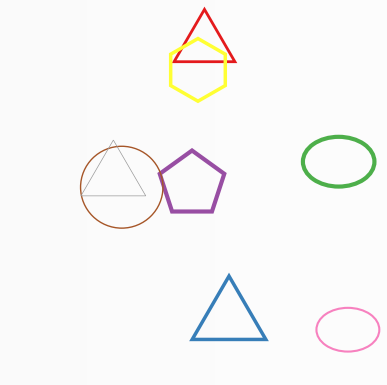[{"shape": "triangle", "thickness": 2, "radius": 0.45, "center": [0.528, 0.885]}, {"shape": "triangle", "thickness": 2.5, "radius": 0.55, "center": [0.591, 0.173]}, {"shape": "oval", "thickness": 3, "radius": 0.46, "center": [0.874, 0.58]}, {"shape": "pentagon", "thickness": 3, "radius": 0.44, "center": [0.496, 0.521]}, {"shape": "hexagon", "thickness": 2.5, "radius": 0.41, "center": [0.511, 0.818]}, {"shape": "circle", "thickness": 1, "radius": 0.53, "center": [0.314, 0.514]}, {"shape": "oval", "thickness": 1.5, "radius": 0.41, "center": [0.898, 0.144]}, {"shape": "triangle", "thickness": 0.5, "radius": 0.48, "center": [0.293, 0.54]}]